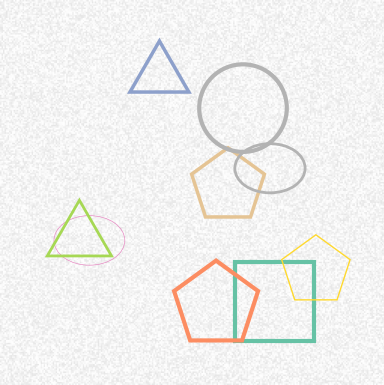[{"shape": "square", "thickness": 3, "radius": 0.51, "center": [0.714, 0.217]}, {"shape": "pentagon", "thickness": 3, "radius": 0.57, "center": [0.561, 0.209]}, {"shape": "triangle", "thickness": 2.5, "radius": 0.44, "center": [0.414, 0.805]}, {"shape": "oval", "thickness": 0.5, "radius": 0.46, "center": [0.232, 0.376]}, {"shape": "triangle", "thickness": 2, "radius": 0.48, "center": [0.206, 0.383]}, {"shape": "pentagon", "thickness": 1, "radius": 0.47, "center": [0.82, 0.297]}, {"shape": "pentagon", "thickness": 2.5, "radius": 0.5, "center": [0.592, 0.517]}, {"shape": "circle", "thickness": 3, "radius": 0.57, "center": [0.631, 0.719]}, {"shape": "oval", "thickness": 2, "radius": 0.46, "center": [0.701, 0.563]}]